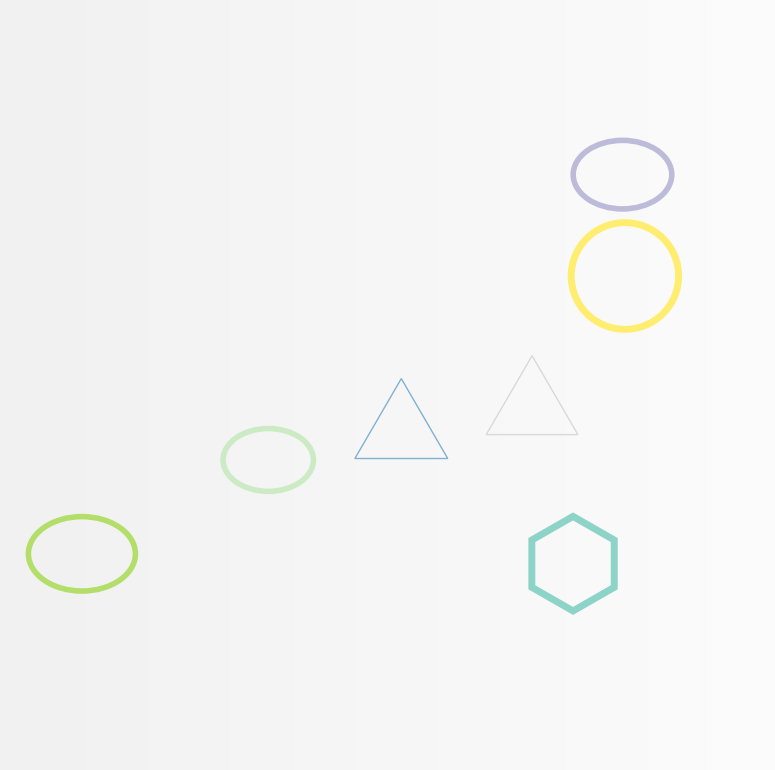[{"shape": "hexagon", "thickness": 2.5, "radius": 0.31, "center": [0.739, 0.268]}, {"shape": "oval", "thickness": 2, "radius": 0.32, "center": [0.803, 0.773]}, {"shape": "triangle", "thickness": 0.5, "radius": 0.35, "center": [0.518, 0.439]}, {"shape": "oval", "thickness": 2, "radius": 0.35, "center": [0.106, 0.281]}, {"shape": "triangle", "thickness": 0.5, "radius": 0.34, "center": [0.687, 0.47]}, {"shape": "oval", "thickness": 2, "radius": 0.29, "center": [0.346, 0.403]}, {"shape": "circle", "thickness": 2.5, "radius": 0.35, "center": [0.806, 0.642]}]